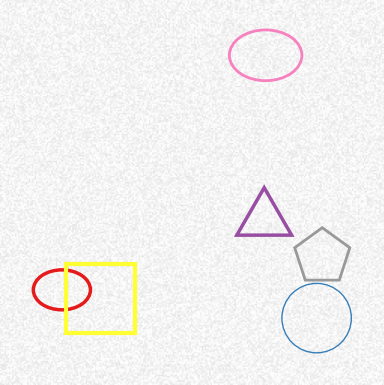[{"shape": "oval", "thickness": 2.5, "radius": 0.37, "center": [0.161, 0.247]}, {"shape": "circle", "thickness": 1, "radius": 0.45, "center": [0.822, 0.174]}, {"shape": "triangle", "thickness": 2.5, "radius": 0.41, "center": [0.686, 0.43]}, {"shape": "square", "thickness": 3, "radius": 0.45, "center": [0.261, 0.224]}, {"shape": "oval", "thickness": 2, "radius": 0.47, "center": [0.69, 0.856]}, {"shape": "pentagon", "thickness": 2, "radius": 0.38, "center": [0.837, 0.333]}]